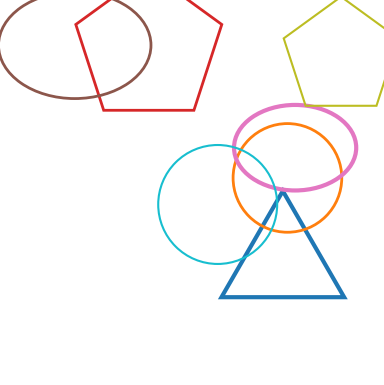[{"shape": "triangle", "thickness": 3, "radius": 0.92, "center": [0.735, 0.32]}, {"shape": "circle", "thickness": 2, "radius": 0.71, "center": [0.747, 0.538]}, {"shape": "pentagon", "thickness": 2, "radius": 1.0, "center": [0.387, 0.875]}, {"shape": "oval", "thickness": 2, "radius": 0.99, "center": [0.194, 0.883]}, {"shape": "oval", "thickness": 3, "radius": 0.79, "center": [0.767, 0.616]}, {"shape": "pentagon", "thickness": 1.5, "radius": 0.78, "center": [0.886, 0.852]}, {"shape": "circle", "thickness": 1.5, "radius": 0.77, "center": [0.565, 0.469]}]